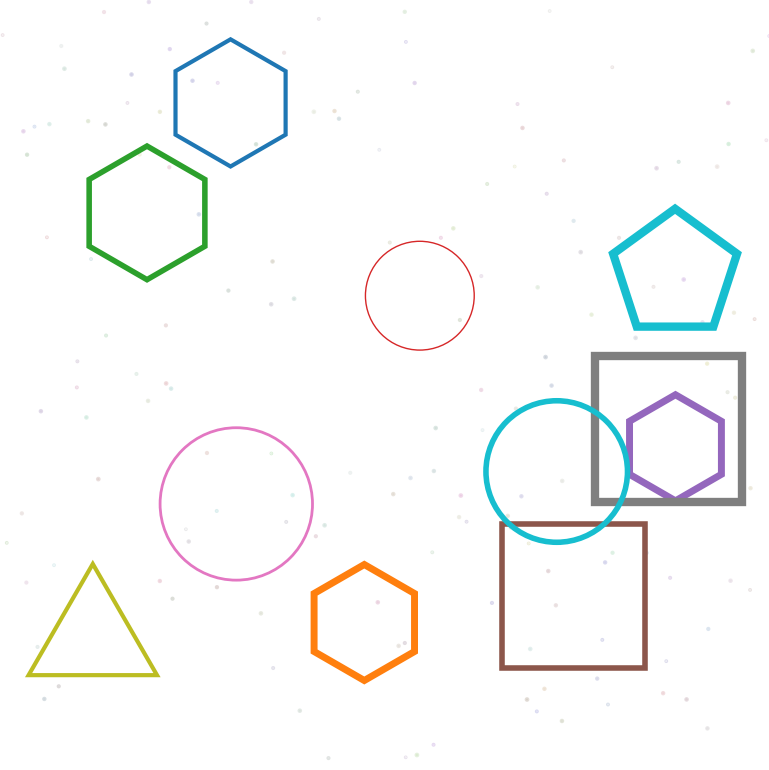[{"shape": "hexagon", "thickness": 1.5, "radius": 0.41, "center": [0.299, 0.866]}, {"shape": "hexagon", "thickness": 2.5, "radius": 0.38, "center": [0.473, 0.192]}, {"shape": "hexagon", "thickness": 2, "radius": 0.43, "center": [0.191, 0.724]}, {"shape": "circle", "thickness": 0.5, "radius": 0.35, "center": [0.545, 0.616]}, {"shape": "hexagon", "thickness": 2.5, "radius": 0.34, "center": [0.877, 0.418]}, {"shape": "square", "thickness": 2, "radius": 0.47, "center": [0.745, 0.226]}, {"shape": "circle", "thickness": 1, "radius": 0.49, "center": [0.307, 0.346]}, {"shape": "square", "thickness": 3, "radius": 0.48, "center": [0.868, 0.443]}, {"shape": "triangle", "thickness": 1.5, "radius": 0.48, "center": [0.121, 0.171]}, {"shape": "circle", "thickness": 2, "radius": 0.46, "center": [0.723, 0.388]}, {"shape": "pentagon", "thickness": 3, "radius": 0.42, "center": [0.877, 0.644]}]